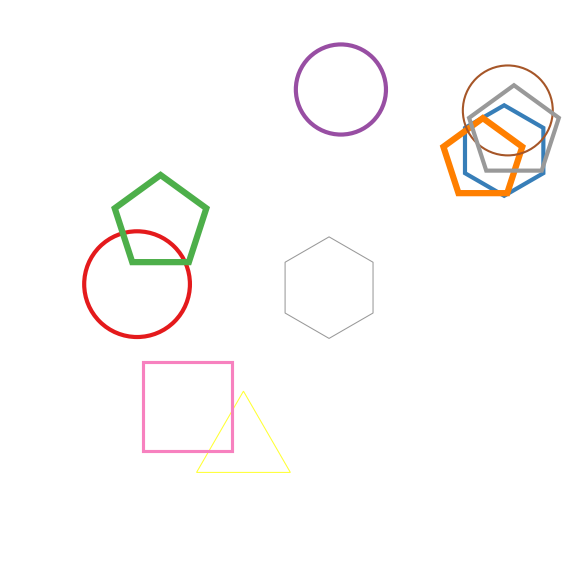[{"shape": "circle", "thickness": 2, "radius": 0.46, "center": [0.237, 0.507]}, {"shape": "hexagon", "thickness": 2, "radius": 0.39, "center": [0.873, 0.738]}, {"shape": "pentagon", "thickness": 3, "radius": 0.42, "center": [0.278, 0.613]}, {"shape": "circle", "thickness": 2, "radius": 0.39, "center": [0.59, 0.844]}, {"shape": "pentagon", "thickness": 3, "radius": 0.36, "center": [0.836, 0.723]}, {"shape": "triangle", "thickness": 0.5, "radius": 0.47, "center": [0.422, 0.228]}, {"shape": "circle", "thickness": 1, "radius": 0.39, "center": [0.879, 0.808]}, {"shape": "square", "thickness": 1.5, "radius": 0.39, "center": [0.325, 0.296]}, {"shape": "pentagon", "thickness": 2, "radius": 0.41, "center": [0.89, 0.77]}, {"shape": "hexagon", "thickness": 0.5, "radius": 0.44, "center": [0.57, 0.501]}]